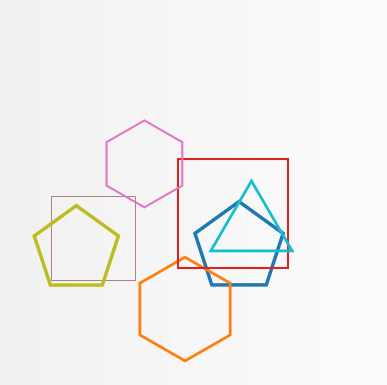[{"shape": "pentagon", "thickness": 2.5, "radius": 0.6, "center": [0.617, 0.357]}, {"shape": "hexagon", "thickness": 2, "radius": 0.67, "center": [0.477, 0.197]}, {"shape": "square", "thickness": 1.5, "radius": 0.71, "center": [0.602, 0.446]}, {"shape": "square", "thickness": 0.5, "radius": 0.54, "center": [0.239, 0.383]}, {"shape": "hexagon", "thickness": 1.5, "radius": 0.56, "center": [0.373, 0.574]}, {"shape": "pentagon", "thickness": 2.5, "radius": 0.57, "center": [0.197, 0.352]}, {"shape": "triangle", "thickness": 2, "radius": 0.61, "center": [0.649, 0.409]}]